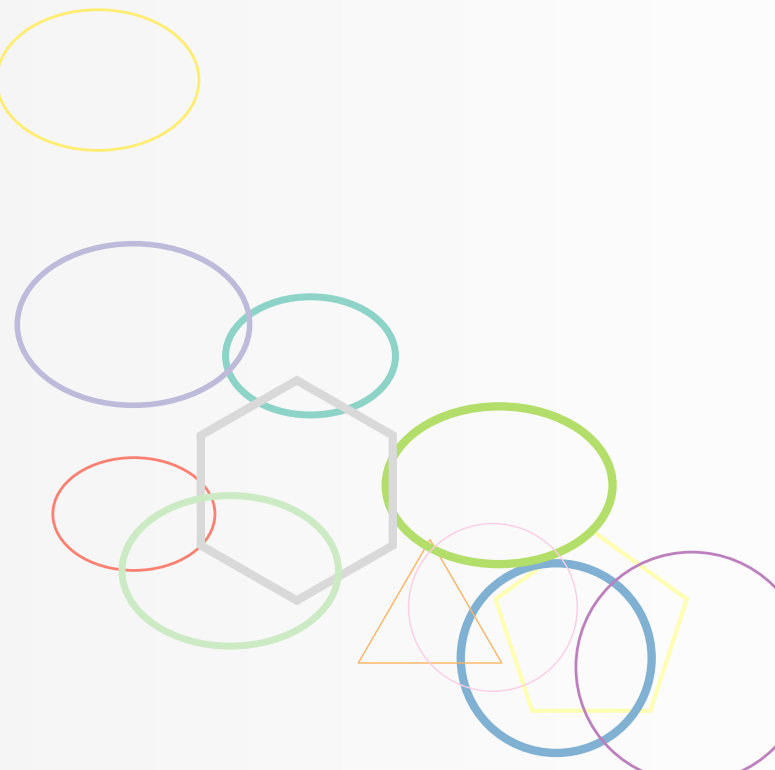[{"shape": "oval", "thickness": 2.5, "radius": 0.55, "center": [0.401, 0.538]}, {"shape": "pentagon", "thickness": 1.5, "radius": 0.65, "center": [0.763, 0.182]}, {"shape": "oval", "thickness": 2, "radius": 0.75, "center": [0.172, 0.579]}, {"shape": "oval", "thickness": 1, "radius": 0.52, "center": [0.173, 0.332]}, {"shape": "circle", "thickness": 3, "radius": 0.62, "center": [0.718, 0.145]}, {"shape": "triangle", "thickness": 0.5, "radius": 0.53, "center": [0.555, 0.192]}, {"shape": "oval", "thickness": 3, "radius": 0.73, "center": [0.644, 0.37]}, {"shape": "circle", "thickness": 0.5, "radius": 0.54, "center": [0.636, 0.211]}, {"shape": "hexagon", "thickness": 3, "radius": 0.71, "center": [0.383, 0.363]}, {"shape": "circle", "thickness": 1, "radius": 0.75, "center": [0.893, 0.133]}, {"shape": "oval", "thickness": 2.5, "radius": 0.7, "center": [0.297, 0.259]}, {"shape": "oval", "thickness": 1, "radius": 0.65, "center": [0.126, 0.896]}]